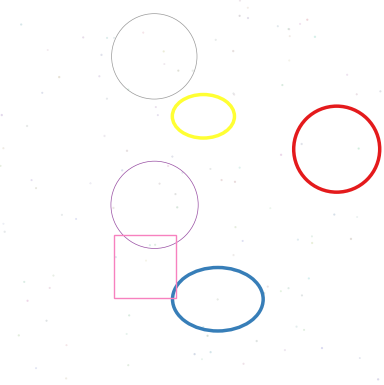[{"shape": "circle", "thickness": 2.5, "radius": 0.56, "center": [0.875, 0.613]}, {"shape": "oval", "thickness": 2.5, "radius": 0.59, "center": [0.566, 0.223]}, {"shape": "circle", "thickness": 0.5, "radius": 0.57, "center": [0.401, 0.468]}, {"shape": "oval", "thickness": 2.5, "radius": 0.4, "center": [0.528, 0.698]}, {"shape": "square", "thickness": 1, "radius": 0.41, "center": [0.377, 0.308]}, {"shape": "circle", "thickness": 0.5, "radius": 0.55, "center": [0.401, 0.854]}]